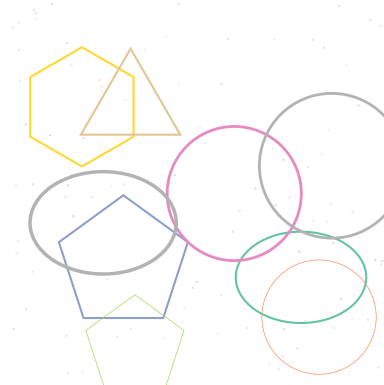[{"shape": "oval", "thickness": 1.5, "radius": 0.85, "center": [0.782, 0.28]}, {"shape": "circle", "thickness": 0.5, "radius": 0.74, "center": [0.829, 0.176]}, {"shape": "pentagon", "thickness": 1.5, "radius": 0.88, "center": [0.32, 0.317]}, {"shape": "circle", "thickness": 2, "radius": 0.87, "center": [0.608, 0.497]}, {"shape": "pentagon", "thickness": 0.5, "radius": 0.67, "center": [0.35, 0.1]}, {"shape": "hexagon", "thickness": 1.5, "radius": 0.77, "center": [0.213, 0.722]}, {"shape": "triangle", "thickness": 1.5, "radius": 0.74, "center": [0.339, 0.725]}, {"shape": "oval", "thickness": 2.5, "radius": 0.95, "center": [0.268, 0.421]}, {"shape": "circle", "thickness": 2, "radius": 0.94, "center": [0.862, 0.569]}]